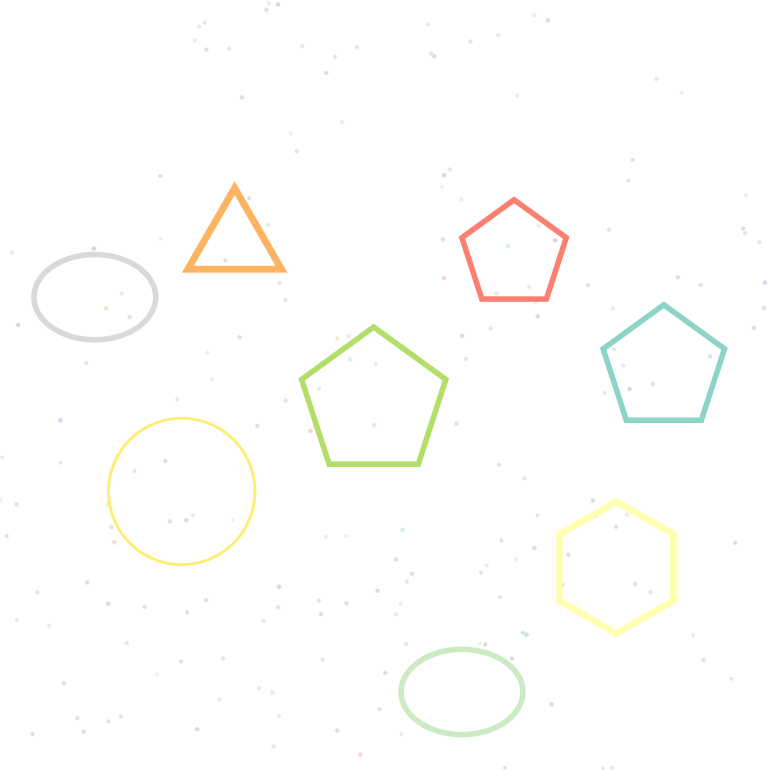[{"shape": "pentagon", "thickness": 2, "radius": 0.41, "center": [0.862, 0.521]}, {"shape": "hexagon", "thickness": 2.5, "radius": 0.43, "center": [0.801, 0.263]}, {"shape": "pentagon", "thickness": 2, "radius": 0.36, "center": [0.668, 0.669]}, {"shape": "triangle", "thickness": 2.5, "radius": 0.35, "center": [0.305, 0.685]}, {"shape": "pentagon", "thickness": 2, "radius": 0.49, "center": [0.485, 0.477]}, {"shape": "oval", "thickness": 2, "radius": 0.4, "center": [0.123, 0.614]}, {"shape": "oval", "thickness": 2, "radius": 0.4, "center": [0.6, 0.101]}, {"shape": "circle", "thickness": 1, "radius": 0.48, "center": [0.236, 0.362]}]